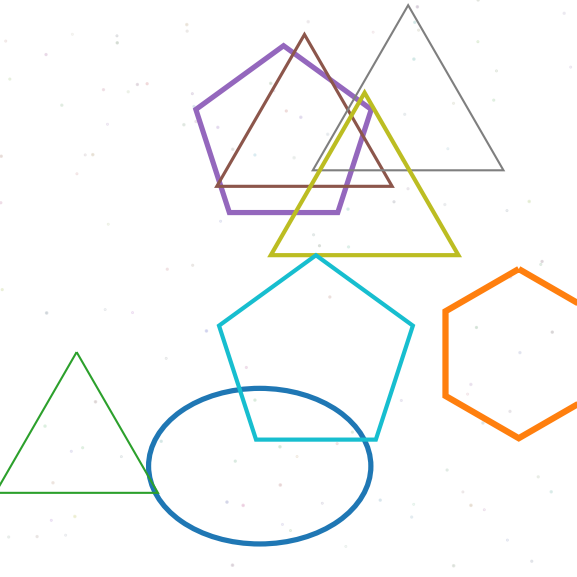[{"shape": "oval", "thickness": 2.5, "radius": 0.96, "center": [0.45, 0.192]}, {"shape": "hexagon", "thickness": 3, "radius": 0.73, "center": [0.898, 0.387]}, {"shape": "triangle", "thickness": 1, "radius": 0.81, "center": [0.133, 0.227]}, {"shape": "pentagon", "thickness": 2.5, "radius": 0.8, "center": [0.491, 0.76]}, {"shape": "triangle", "thickness": 1.5, "radius": 0.88, "center": [0.527, 0.764]}, {"shape": "triangle", "thickness": 1, "radius": 0.95, "center": [0.707, 0.8]}, {"shape": "triangle", "thickness": 2, "radius": 0.94, "center": [0.631, 0.651]}, {"shape": "pentagon", "thickness": 2, "radius": 0.88, "center": [0.547, 0.381]}]